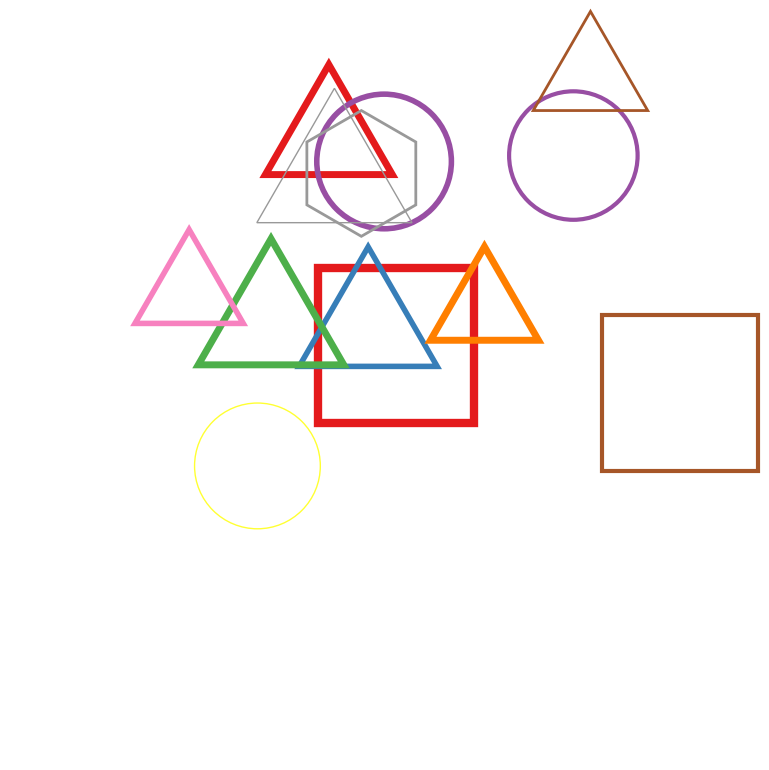[{"shape": "square", "thickness": 3, "radius": 0.51, "center": [0.514, 0.551]}, {"shape": "triangle", "thickness": 2.5, "radius": 0.48, "center": [0.427, 0.821]}, {"shape": "triangle", "thickness": 2, "radius": 0.52, "center": [0.478, 0.576]}, {"shape": "triangle", "thickness": 2.5, "radius": 0.55, "center": [0.352, 0.581]}, {"shape": "circle", "thickness": 2, "radius": 0.44, "center": [0.499, 0.79]}, {"shape": "circle", "thickness": 1.5, "radius": 0.42, "center": [0.745, 0.798]}, {"shape": "triangle", "thickness": 2.5, "radius": 0.4, "center": [0.629, 0.599]}, {"shape": "circle", "thickness": 0.5, "radius": 0.41, "center": [0.334, 0.395]}, {"shape": "triangle", "thickness": 1, "radius": 0.43, "center": [0.767, 0.899]}, {"shape": "square", "thickness": 1.5, "radius": 0.51, "center": [0.883, 0.49]}, {"shape": "triangle", "thickness": 2, "radius": 0.41, "center": [0.246, 0.621]}, {"shape": "hexagon", "thickness": 1, "radius": 0.41, "center": [0.469, 0.775]}, {"shape": "triangle", "thickness": 0.5, "radius": 0.58, "center": [0.434, 0.769]}]